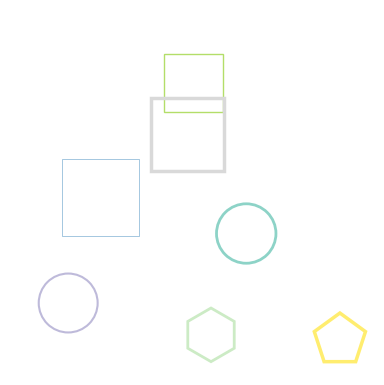[{"shape": "circle", "thickness": 2, "radius": 0.39, "center": [0.64, 0.393]}, {"shape": "circle", "thickness": 1.5, "radius": 0.38, "center": [0.177, 0.213]}, {"shape": "square", "thickness": 0.5, "radius": 0.49, "center": [0.261, 0.487]}, {"shape": "square", "thickness": 1, "radius": 0.38, "center": [0.502, 0.785]}, {"shape": "square", "thickness": 2.5, "radius": 0.48, "center": [0.487, 0.651]}, {"shape": "hexagon", "thickness": 2, "radius": 0.35, "center": [0.548, 0.13]}, {"shape": "pentagon", "thickness": 2.5, "radius": 0.35, "center": [0.883, 0.117]}]